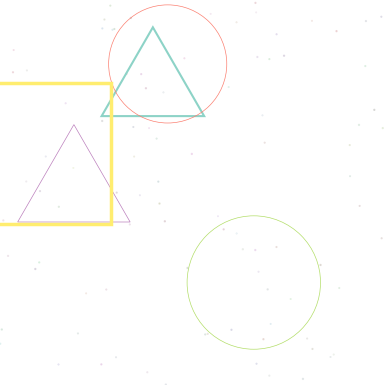[{"shape": "triangle", "thickness": 1.5, "radius": 0.77, "center": [0.397, 0.775]}, {"shape": "circle", "thickness": 0.5, "radius": 0.77, "center": [0.436, 0.834]}, {"shape": "circle", "thickness": 0.5, "radius": 0.87, "center": [0.659, 0.266]}, {"shape": "triangle", "thickness": 0.5, "radius": 0.84, "center": [0.192, 0.508]}, {"shape": "square", "thickness": 2.5, "radius": 0.91, "center": [0.105, 0.601]}]